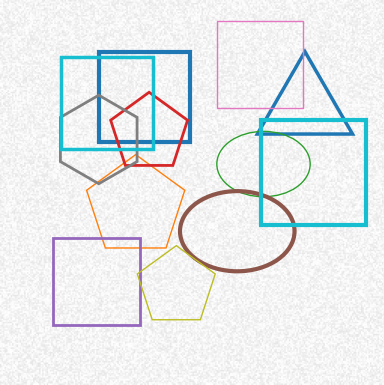[{"shape": "square", "thickness": 3, "radius": 0.59, "center": [0.376, 0.748]}, {"shape": "triangle", "thickness": 2.5, "radius": 0.71, "center": [0.792, 0.723]}, {"shape": "pentagon", "thickness": 1, "radius": 0.67, "center": [0.352, 0.464]}, {"shape": "oval", "thickness": 1, "radius": 0.61, "center": [0.684, 0.574]}, {"shape": "pentagon", "thickness": 2, "radius": 0.53, "center": [0.387, 0.655]}, {"shape": "square", "thickness": 2, "radius": 0.56, "center": [0.251, 0.268]}, {"shape": "oval", "thickness": 3, "radius": 0.74, "center": [0.616, 0.399]}, {"shape": "square", "thickness": 1, "radius": 0.56, "center": [0.675, 0.832]}, {"shape": "hexagon", "thickness": 2, "radius": 0.57, "center": [0.256, 0.638]}, {"shape": "pentagon", "thickness": 1, "radius": 0.53, "center": [0.458, 0.256]}, {"shape": "square", "thickness": 2.5, "radius": 0.6, "center": [0.278, 0.733]}, {"shape": "square", "thickness": 3, "radius": 0.68, "center": [0.815, 0.551]}]